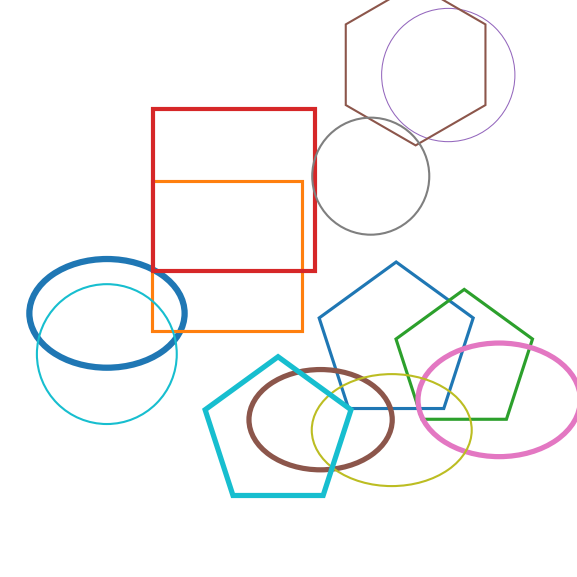[{"shape": "oval", "thickness": 3, "radius": 0.67, "center": [0.185, 0.457]}, {"shape": "pentagon", "thickness": 1.5, "radius": 0.7, "center": [0.686, 0.405]}, {"shape": "square", "thickness": 1.5, "radius": 0.65, "center": [0.392, 0.555]}, {"shape": "pentagon", "thickness": 1.5, "radius": 0.62, "center": [0.804, 0.374]}, {"shape": "square", "thickness": 2, "radius": 0.7, "center": [0.405, 0.67]}, {"shape": "circle", "thickness": 0.5, "radius": 0.58, "center": [0.776, 0.869]}, {"shape": "oval", "thickness": 2.5, "radius": 0.62, "center": [0.555, 0.272]}, {"shape": "hexagon", "thickness": 1, "radius": 0.7, "center": [0.72, 0.887]}, {"shape": "oval", "thickness": 2.5, "radius": 0.7, "center": [0.864, 0.307]}, {"shape": "circle", "thickness": 1, "radius": 0.51, "center": [0.642, 0.694]}, {"shape": "oval", "thickness": 1, "radius": 0.69, "center": [0.678, 0.254]}, {"shape": "circle", "thickness": 1, "radius": 0.61, "center": [0.185, 0.386]}, {"shape": "pentagon", "thickness": 2.5, "radius": 0.66, "center": [0.481, 0.249]}]